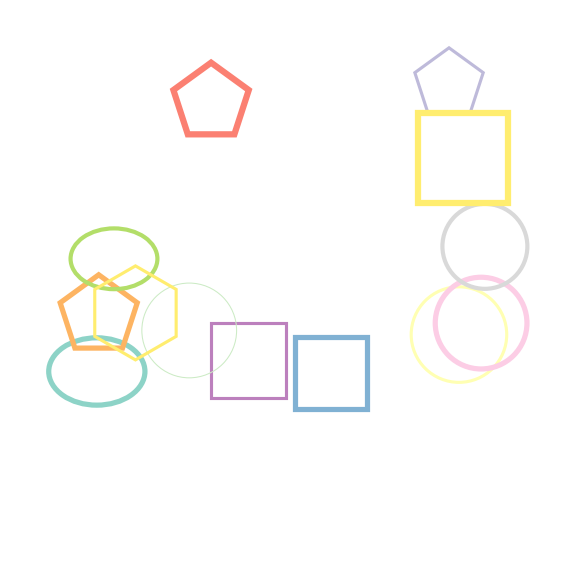[{"shape": "oval", "thickness": 2.5, "radius": 0.42, "center": [0.168, 0.356]}, {"shape": "circle", "thickness": 1.5, "radius": 0.41, "center": [0.795, 0.42]}, {"shape": "pentagon", "thickness": 1.5, "radius": 0.31, "center": [0.778, 0.854]}, {"shape": "pentagon", "thickness": 3, "radius": 0.34, "center": [0.366, 0.822]}, {"shape": "square", "thickness": 2.5, "radius": 0.31, "center": [0.573, 0.353]}, {"shape": "pentagon", "thickness": 2.5, "radius": 0.35, "center": [0.171, 0.453]}, {"shape": "oval", "thickness": 2, "radius": 0.38, "center": [0.197, 0.551]}, {"shape": "circle", "thickness": 2.5, "radius": 0.4, "center": [0.833, 0.44]}, {"shape": "circle", "thickness": 2, "radius": 0.37, "center": [0.84, 0.573]}, {"shape": "square", "thickness": 1.5, "radius": 0.33, "center": [0.43, 0.374]}, {"shape": "circle", "thickness": 0.5, "radius": 0.41, "center": [0.328, 0.427]}, {"shape": "square", "thickness": 3, "radius": 0.39, "center": [0.802, 0.725]}, {"shape": "hexagon", "thickness": 1.5, "radius": 0.41, "center": [0.235, 0.457]}]